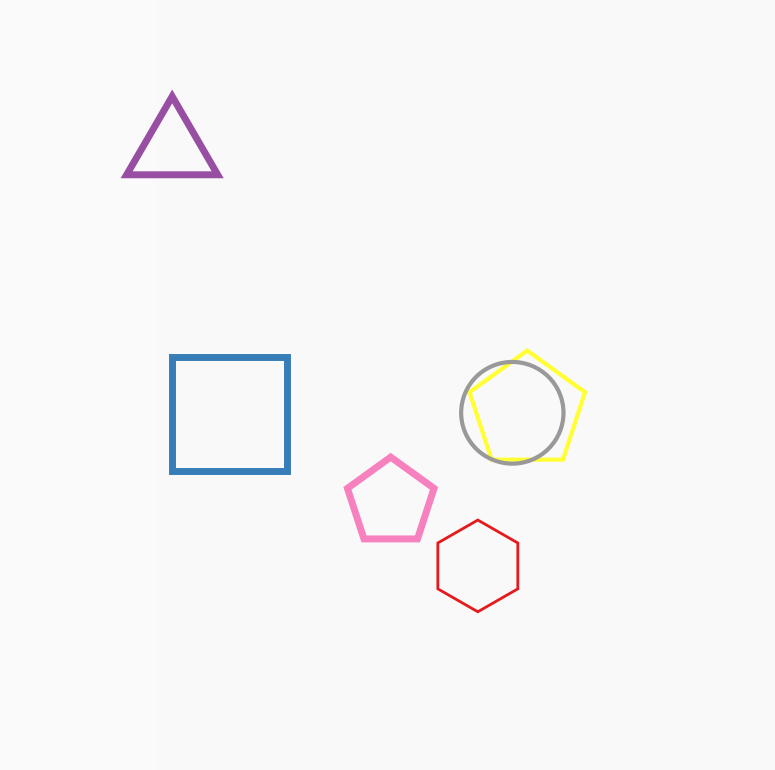[{"shape": "hexagon", "thickness": 1, "radius": 0.3, "center": [0.617, 0.265]}, {"shape": "square", "thickness": 2.5, "radius": 0.37, "center": [0.296, 0.463]}, {"shape": "triangle", "thickness": 2.5, "radius": 0.34, "center": [0.222, 0.807]}, {"shape": "pentagon", "thickness": 1.5, "radius": 0.39, "center": [0.68, 0.466]}, {"shape": "pentagon", "thickness": 2.5, "radius": 0.29, "center": [0.504, 0.348]}, {"shape": "circle", "thickness": 1.5, "radius": 0.33, "center": [0.661, 0.464]}]